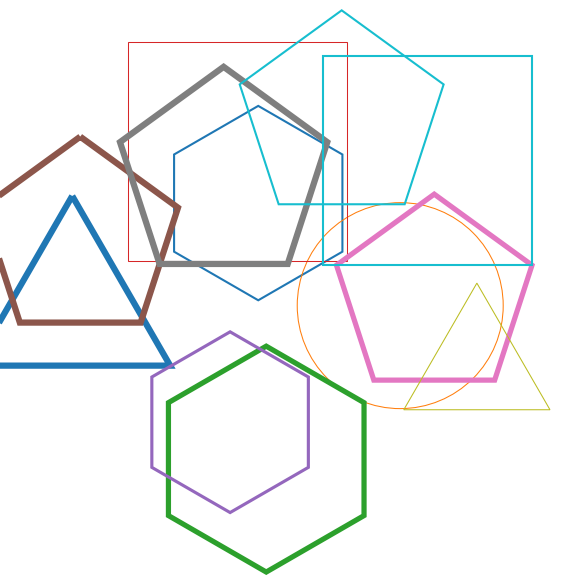[{"shape": "triangle", "thickness": 3, "radius": 0.98, "center": [0.125, 0.464]}, {"shape": "hexagon", "thickness": 1, "radius": 0.84, "center": [0.447, 0.647]}, {"shape": "circle", "thickness": 0.5, "radius": 0.89, "center": [0.693, 0.47]}, {"shape": "hexagon", "thickness": 2.5, "radius": 0.98, "center": [0.461, 0.204]}, {"shape": "square", "thickness": 0.5, "radius": 0.95, "center": [0.411, 0.737]}, {"shape": "hexagon", "thickness": 1.5, "radius": 0.78, "center": [0.398, 0.268]}, {"shape": "pentagon", "thickness": 3, "radius": 0.89, "center": [0.139, 0.585]}, {"shape": "pentagon", "thickness": 2.5, "radius": 0.89, "center": [0.752, 0.485]}, {"shape": "pentagon", "thickness": 3, "radius": 0.94, "center": [0.387, 0.695]}, {"shape": "triangle", "thickness": 0.5, "radius": 0.73, "center": [0.826, 0.363]}, {"shape": "pentagon", "thickness": 1, "radius": 0.93, "center": [0.592, 0.796]}, {"shape": "square", "thickness": 1, "radius": 0.9, "center": [0.741, 0.721]}]